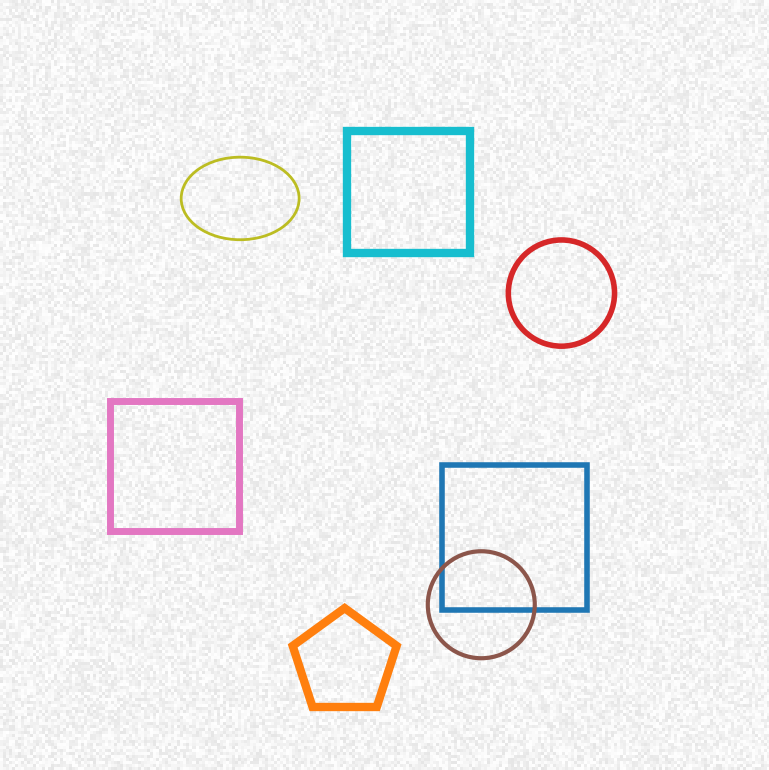[{"shape": "square", "thickness": 2, "radius": 0.47, "center": [0.668, 0.302]}, {"shape": "pentagon", "thickness": 3, "radius": 0.35, "center": [0.448, 0.139]}, {"shape": "circle", "thickness": 2, "radius": 0.34, "center": [0.729, 0.619]}, {"shape": "circle", "thickness": 1.5, "radius": 0.35, "center": [0.625, 0.215]}, {"shape": "square", "thickness": 2.5, "radius": 0.42, "center": [0.226, 0.395]}, {"shape": "oval", "thickness": 1, "radius": 0.38, "center": [0.312, 0.742]}, {"shape": "square", "thickness": 3, "radius": 0.4, "center": [0.531, 0.751]}]